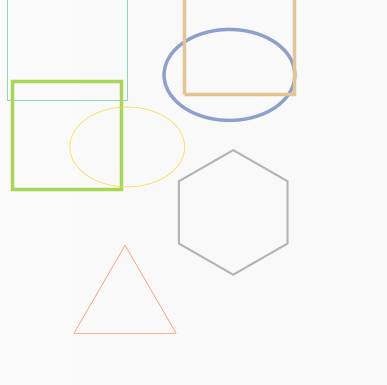[{"shape": "square", "thickness": 0.5, "radius": 0.77, "center": [0.172, 0.894]}, {"shape": "triangle", "thickness": 0.5, "radius": 0.76, "center": [0.323, 0.21]}, {"shape": "oval", "thickness": 2.5, "radius": 0.84, "center": [0.592, 0.805]}, {"shape": "square", "thickness": 2.5, "radius": 0.7, "center": [0.172, 0.649]}, {"shape": "oval", "thickness": 0.5, "radius": 0.74, "center": [0.328, 0.618]}, {"shape": "square", "thickness": 2.5, "radius": 0.71, "center": [0.617, 0.899]}, {"shape": "hexagon", "thickness": 1.5, "radius": 0.81, "center": [0.602, 0.448]}]